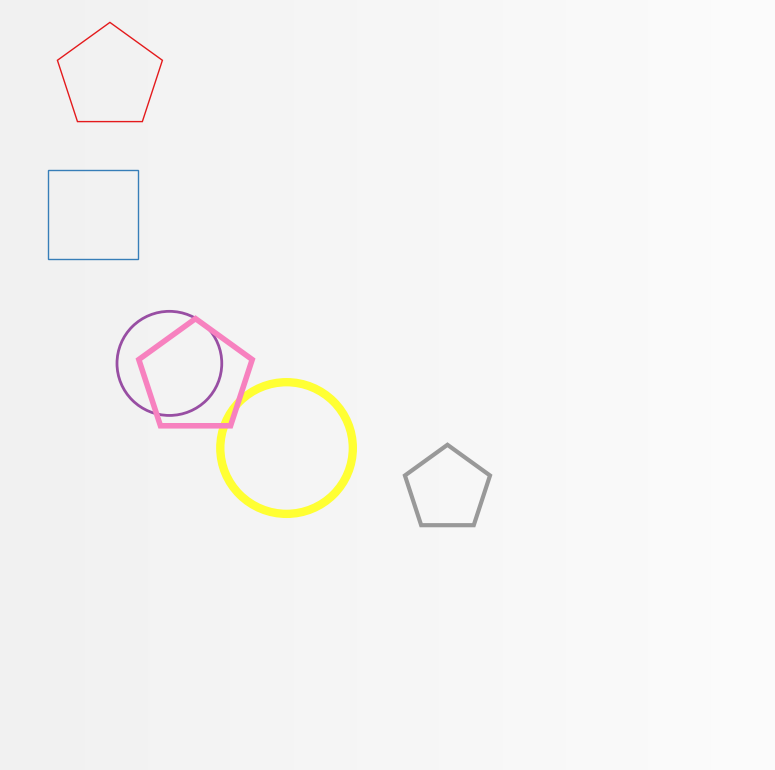[{"shape": "pentagon", "thickness": 0.5, "radius": 0.36, "center": [0.142, 0.9]}, {"shape": "square", "thickness": 0.5, "radius": 0.29, "center": [0.12, 0.722]}, {"shape": "circle", "thickness": 1, "radius": 0.34, "center": [0.219, 0.528]}, {"shape": "circle", "thickness": 3, "radius": 0.43, "center": [0.37, 0.418]}, {"shape": "pentagon", "thickness": 2, "radius": 0.38, "center": [0.252, 0.509]}, {"shape": "pentagon", "thickness": 1.5, "radius": 0.29, "center": [0.577, 0.365]}]